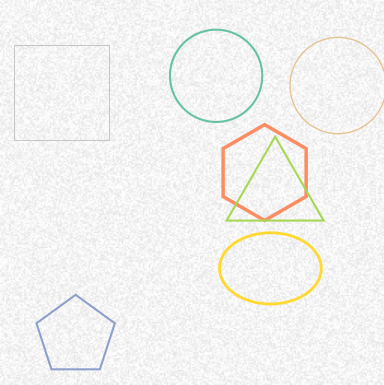[{"shape": "circle", "thickness": 1.5, "radius": 0.6, "center": [0.561, 0.803]}, {"shape": "hexagon", "thickness": 2.5, "radius": 0.62, "center": [0.687, 0.552]}, {"shape": "pentagon", "thickness": 1.5, "radius": 0.54, "center": [0.196, 0.127]}, {"shape": "triangle", "thickness": 1.5, "radius": 0.73, "center": [0.715, 0.5]}, {"shape": "oval", "thickness": 2, "radius": 0.66, "center": [0.702, 0.303]}, {"shape": "circle", "thickness": 1, "radius": 0.63, "center": [0.878, 0.778]}, {"shape": "square", "thickness": 0.5, "radius": 0.62, "center": [0.159, 0.76]}]